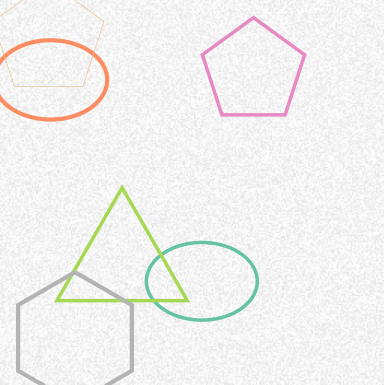[{"shape": "oval", "thickness": 2.5, "radius": 0.72, "center": [0.524, 0.269]}, {"shape": "oval", "thickness": 3, "radius": 0.74, "center": [0.131, 0.793]}, {"shape": "pentagon", "thickness": 2.5, "radius": 0.7, "center": [0.658, 0.815]}, {"shape": "triangle", "thickness": 2.5, "radius": 0.98, "center": [0.317, 0.317]}, {"shape": "pentagon", "thickness": 0.5, "radius": 0.76, "center": [0.126, 0.898]}, {"shape": "hexagon", "thickness": 3, "radius": 0.85, "center": [0.195, 0.122]}]